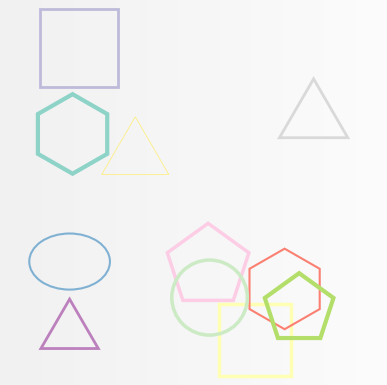[{"shape": "hexagon", "thickness": 3, "radius": 0.52, "center": [0.187, 0.652]}, {"shape": "square", "thickness": 2.5, "radius": 0.46, "center": [0.659, 0.117]}, {"shape": "square", "thickness": 2, "radius": 0.5, "center": [0.205, 0.875]}, {"shape": "hexagon", "thickness": 1.5, "radius": 0.52, "center": [0.734, 0.25]}, {"shape": "oval", "thickness": 1.5, "radius": 0.52, "center": [0.18, 0.321]}, {"shape": "pentagon", "thickness": 3, "radius": 0.47, "center": [0.772, 0.197]}, {"shape": "pentagon", "thickness": 2.5, "radius": 0.55, "center": [0.537, 0.309]}, {"shape": "triangle", "thickness": 2, "radius": 0.51, "center": [0.809, 0.693]}, {"shape": "triangle", "thickness": 2, "radius": 0.43, "center": [0.18, 0.137]}, {"shape": "circle", "thickness": 2.5, "radius": 0.49, "center": [0.541, 0.227]}, {"shape": "triangle", "thickness": 0.5, "radius": 0.5, "center": [0.349, 0.597]}]